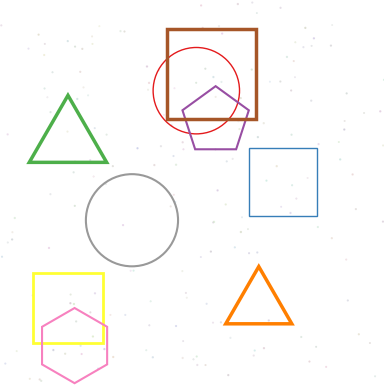[{"shape": "circle", "thickness": 1, "radius": 0.56, "center": [0.51, 0.764]}, {"shape": "square", "thickness": 1, "radius": 0.44, "center": [0.735, 0.528]}, {"shape": "triangle", "thickness": 2.5, "radius": 0.58, "center": [0.177, 0.636]}, {"shape": "pentagon", "thickness": 1.5, "radius": 0.45, "center": [0.56, 0.686]}, {"shape": "triangle", "thickness": 2.5, "radius": 0.5, "center": [0.672, 0.208]}, {"shape": "square", "thickness": 2, "radius": 0.45, "center": [0.177, 0.199]}, {"shape": "square", "thickness": 2.5, "radius": 0.58, "center": [0.549, 0.808]}, {"shape": "hexagon", "thickness": 1.5, "radius": 0.49, "center": [0.194, 0.102]}, {"shape": "circle", "thickness": 1.5, "radius": 0.6, "center": [0.343, 0.428]}]